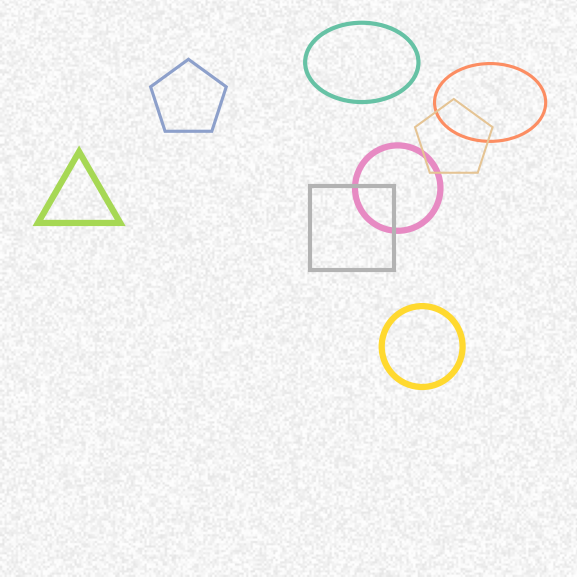[{"shape": "oval", "thickness": 2, "radius": 0.49, "center": [0.626, 0.891]}, {"shape": "oval", "thickness": 1.5, "radius": 0.48, "center": [0.849, 0.822]}, {"shape": "pentagon", "thickness": 1.5, "radius": 0.34, "center": [0.326, 0.828]}, {"shape": "circle", "thickness": 3, "radius": 0.37, "center": [0.689, 0.673]}, {"shape": "triangle", "thickness": 3, "radius": 0.41, "center": [0.137, 0.654]}, {"shape": "circle", "thickness": 3, "radius": 0.35, "center": [0.731, 0.399]}, {"shape": "pentagon", "thickness": 1, "radius": 0.35, "center": [0.786, 0.757]}, {"shape": "square", "thickness": 2, "radius": 0.37, "center": [0.61, 0.605]}]